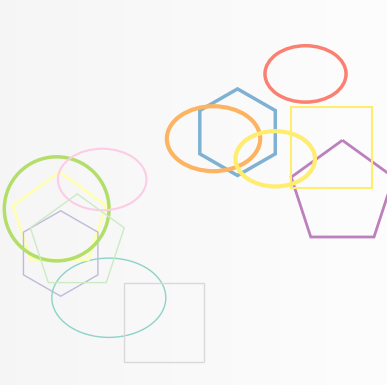[{"shape": "oval", "thickness": 1, "radius": 0.74, "center": [0.281, 0.227]}, {"shape": "pentagon", "thickness": 2, "radius": 0.63, "center": [0.154, 0.427]}, {"shape": "hexagon", "thickness": 1, "radius": 0.55, "center": [0.157, 0.342]}, {"shape": "oval", "thickness": 2.5, "radius": 0.52, "center": [0.788, 0.808]}, {"shape": "hexagon", "thickness": 2.5, "radius": 0.56, "center": [0.613, 0.657]}, {"shape": "oval", "thickness": 3, "radius": 0.6, "center": [0.551, 0.64]}, {"shape": "circle", "thickness": 2.5, "radius": 0.68, "center": [0.146, 0.458]}, {"shape": "oval", "thickness": 1.5, "radius": 0.57, "center": [0.264, 0.534]}, {"shape": "square", "thickness": 1, "radius": 0.51, "center": [0.424, 0.163]}, {"shape": "pentagon", "thickness": 2, "radius": 0.69, "center": [0.884, 0.497]}, {"shape": "pentagon", "thickness": 1, "radius": 0.64, "center": [0.199, 0.369]}, {"shape": "square", "thickness": 1.5, "radius": 0.52, "center": [0.855, 0.617]}, {"shape": "oval", "thickness": 3, "radius": 0.51, "center": [0.71, 0.588]}]